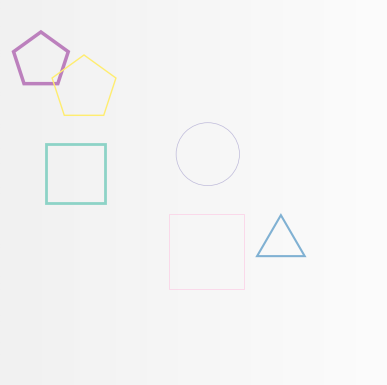[{"shape": "square", "thickness": 2, "radius": 0.38, "center": [0.196, 0.549]}, {"shape": "circle", "thickness": 0.5, "radius": 0.41, "center": [0.536, 0.6]}, {"shape": "triangle", "thickness": 1.5, "radius": 0.35, "center": [0.725, 0.37]}, {"shape": "square", "thickness": 0.5, "radius": 0.48, "center": [0.532, 0.347]}, {"shape": "pentagon", "thickness": 2.5, "radius": 0.37, "center": [0.106, 0.843]}, {"shape": "pentagon", "thickness": 1, "radius": 0.43, "center": [0.217, 0.771]}]